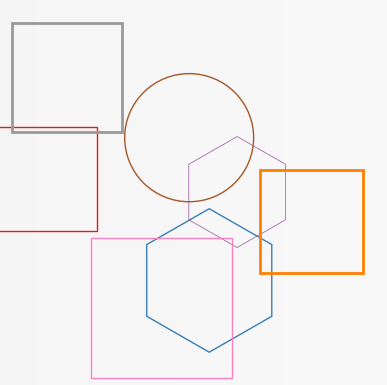[{"shape": "square", "thickness": 1, "radius": 0.67, "center": [0.116, 0.534]}, {"shape": "hexagon", "thickness": 1, "radius": 0.93, "center": [0.54, 0.272]}, {"shape": "hexagon", "thickness": 0.5, "radius": 0.72, "center": [0.612, 0.501]}, {"shape": "square", "thickness": 2, "radius": 0.67, "center": [0.803, 0.425]}, {"shape": "circle", "thickness": 1, "radius": 0.83, "center": [0.488, 0.642]}, {"shape": "square", "thickness": 1, "radius": 0.91, "center": [0.416, 0.2]}, {"shape": "square", "thickness": 2, "radius": 0.71, "center": [0.173, 0.798]}]